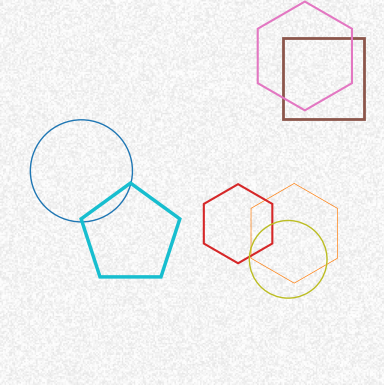[{"shape": "circle", "thickness": 1, "radius": 0.66, "center": [0.211, 0.556]}, {"shape": "hexagon", "thickness": 0.5, "radius": 0.65, "center": [0.764, 0.394]}, {"shape": "hexagon", "thickness": 1.5, "radius": 0.51, "center": [0.618, 0.419]}, {"shape": "square", "thickness": 2, "radius": 0.53, "center": [0.841, 0.797]}, {"shape": "hexagon", "thickness": 1.5, "radius": 0.71, "center": [0.792, 0.855]}, {"shape": "circle", "thickness": 1, "radius": 0.5, "center": [0.749, 0.326]}, {"shape": "pentagon", "thickness": 2.5, "radius": 0.67, "center": [0.339, 0.39]}]